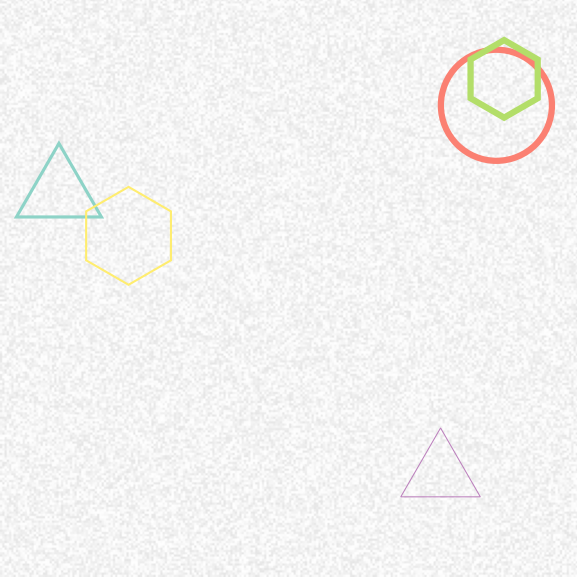[{"shape": "triangle", "thickness": 1.5, "radius": 0.42, "center": [0.102, 0.666]}, {"shape": "circle", "thickness": 3, "radius": 0.48, "center": [0.86, 0.817]}, {"shape": "hexagon", "thickness": 3, "radius": 0.34, "center": [0.873, 0.863]}, {"shape": "triangle", "thickness": 0.5, "radius": 0.4, "center": [0.763, 0.179]}, {"shape": "hexagon", "thickness": 1, "radius": 0.42, "center": [0.223, 0.591]}]